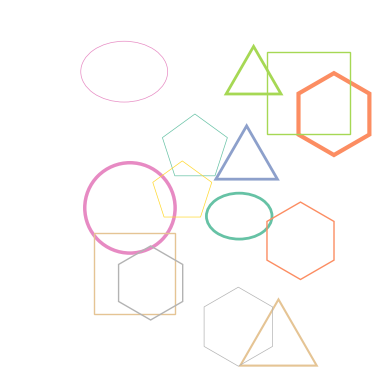[{"shape": "oval", "thickness": 2, "radius": 0.43, "center": [0.621, 0.439]}, {"shape": "pentagon", "thickness": 0.5, "radius": 0.44, "center": [0.506, 0.615]}, {"shape": "hexagon", "thickness": 1, "radius": 0.5, "center": [0.78, 0.375]}, {"shape": "hexagon", "thickness": 3, "radius": 0.53, "center": [0.867, 0.704]}, {"shape": "triangle", "thickness": 2, "radius": 0.46, "center": [0.641, 0.581]}, {"shape": "circle", "thickness": 2.5, "radius": 0.59, "center": [0.338, 0.46]}, {"shape": "oval", "thickness": 0.5, "radius": 0.56, "center": [0.323, 0.814]}, {"shape": "triangle", "thickness": 2, "radius": 0.41, "center": [0.659, 0.797]}, {"shape": "square", "thickness": 1, "radius": 0.54, "center": [0.8, 0.759]}, {"shape": "pentagon", "thickness": 0.5, "radius": 0.4, "center": [0.473, 0.501]}, {"shape": "square", "thickness": 1, "radius": 0.53, "center": [0.349, 0.29]}, {"shape": "triangle", "thickness": 1.5, "radius": 0.57, "center": [0.723, 0.108]}, {"shape": "hexagon", "thickness": 0.5, "radius": 0.51, "center": [0.619, 0.152]}, {"shape": "hexagon", "thickness": 1, "radius": 0.48, "center": [0.391, 0.265]}]